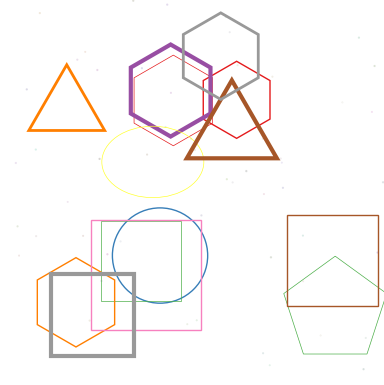[{"shape": "hexagon", "thickness": 0.5, "radius": 0.59, "center": [0.45, 0.739]}, {"shape": "hexagon", "thickness": 1, "radius": 0.5, "center": [0.615, 0.741]}, {"shape": "circle", "thickness": 1, "radius": 0.62, "center": [0.416, 0.336]}, {"shape": "pentagon", "thickness": 0.5, "radius": 0.7, "center": [0.871, 0.194]}, {"shape": "square", "thickness": 0.5, "radius": 0.52, "center": [0.366, 0.322]}, {"shape": "hexagon", "thickness": 3, "radius": 0.6, "center": [0.443, 0.765]}, {"shape": "triangle", "thickness": 2, "radius": 0.57, "center": [0.173, 0.718]}, {"shape": "hexagon", "thickness": 1, "radius": 0.58, "center": [0.197, 0.215]}, {"shape": "oval", "thickness": 0.5, "radius": 0.66, "center": [0.397, 0.579]}, {"shape": "square", "thickness": 1, "radius": 0.59, "center": [0.863, 0.324]}, {"shape": "triangle", "thickness": 3, "radius": 0.68, "center": [0.602, 0.656]}, {"shape": "square", "thickness": 1, "radius": 0.71, "center": [0.379, 0.286]}, {"shape": "hexagon", "thickness": 2, "radius": 0.56, "center": [0.573, 0.854]}, {"shape": "square", "thickness": 3, "radius": 0.54, "center": [0.24, 0.182]}]